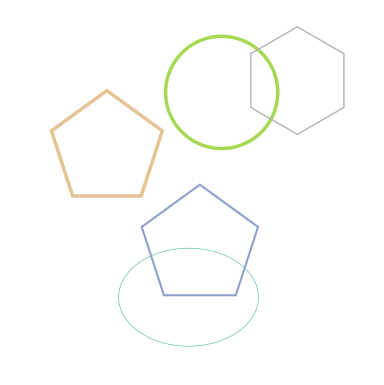[{"shape": "oval", "thickness": 0.5, "radius": 0.91, "center": [0.49, 0.228]}, {"shape": "pentagon", "thickness": 1.5, "radius": 0.79, "center": [0.519, 0.362]}, {"shape": "circle", "thickness": 2.5, "radius": 0.73, "center": [0.576, 0.76]}, {"shape": "pentagon", "thickness": 2.5, "radius": 0.76, "center": [0.278, 0.613]}, {"shape": "hexagon", "thickness": 1, "radius": 0.7, "center": [0.772, 0.791]}]